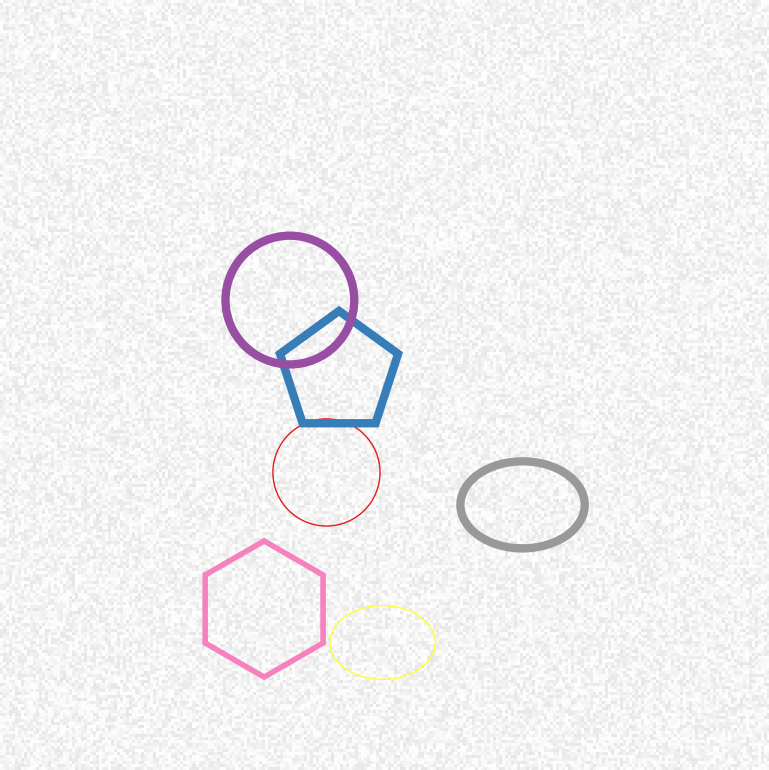[{"shape": "circle", "thickness": 0.5, "radius": 0.35, "center": [0.424, 0.386]}, {"shape": "pentagon", "thickness": 3, "radius": 0.4, "center": [0.44, 0.516]}, {"shape": "circle", "thickness": 3, "radius": 0.42, "center": [0.376, 0.61]}, {"shape": "oval", "thickness": 0.5, "radius": 0.34, "center": [0.497, 0.166]}, {"shape": "hexagon", "thickness": 2, "radius": 0.44, "center": [0.343, 0.209]}, {"shape": "oval", "thickness": 3, "radius": 0.4, "center": [0.679, 0.344]}]